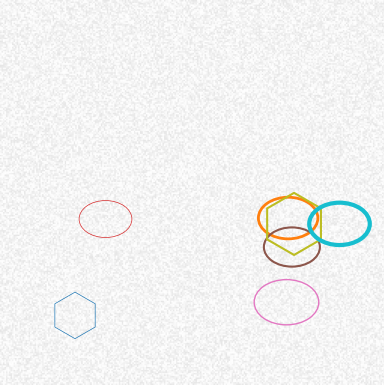[{"shape": "hexagon", "thickness": 0.5, "radius": 0.3, "center": [0.195, 0.181]}, {"shape": "oval", "thickness": 2, "radius": 0.39, "center": [0.748, 0.434]}, {"shape": "oval", "thickness": 0.5, "radius": 0.34, "center": [0.274, 0.431]}, {"shape": "oval", "thickness": 1.5, "radius": 0.36, "center": [0.758, 0.358]}, {"shape": "oval", "thickness": 1, "radius": 0.42, "center": [0.744, 0.215]}, {"shape": "hexagon", "thickness": 1.5, "radius": 0.4, "center": [0.764, 0.418]}, {"shape": "oval", "thickness": 3, "radius": 0.39, "center": [0.882, 0.419]}]